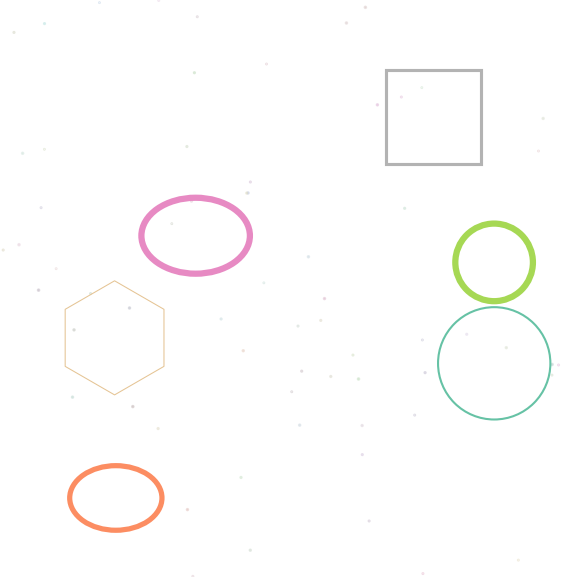[{"shape": "circle", "thickness": 1, "radius": 0.49, "center": [0.856, 0.37]}, {"shape": "oval", "thickness": 2.5, "radius": 0.4, "center": [0.201, 0.137]}, {"shape": "oval", "thickness": 3, "radius": 0.47, "center": [0.339, 0.591]}, {"shape": "circle", "thickness": 3, "radius": 0.34, "center": [0.856, 0.545]}, {"shape": "hexagon", "thickness": 0.5, "radius": 0.49, "center": [0.198, 0.414]}, {"shape": "square", "thickness": 1.5, "radius": 0.41, "center": [0.751, 0.796]}]